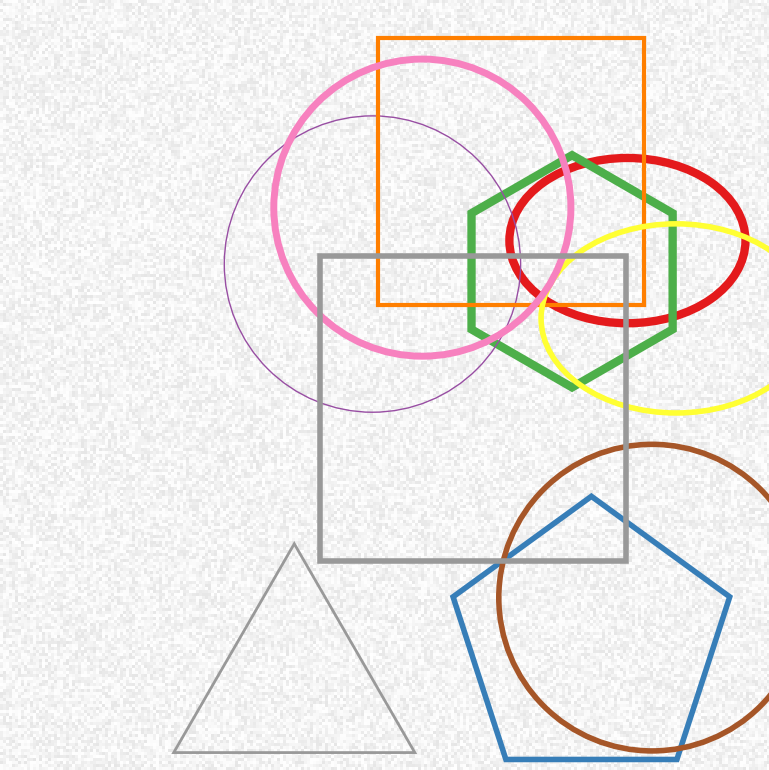[{"shape": "oval", "thickness": 3, "radius": 0.77, "center": [0.815, 0.688]}, {"shape": "pentagon", "thickness": 2, "radius": 0.94, "center": [0.768, 0.167]}, {"shape": "hexagon", "thickness": 3, "radius": 0.75, "center": [0.743, 0.648]}, {"shape": "circle", "thickness": 0.5, "radius": 0.96, "center": [0.484, 0.657]}, {"shape": "square", "thickness": 1.5, "radius": 0.86, "center": [0.663, 0.777]}, {"shape": "oval", "thickness": 2, "radius": 0.88, "center": [0.878, 0.586]}, {"shape": "circle", "thickness": 2, "radius": 1.0, "center": [0.847, 0.224]}, {"shape": "circle", "thickness": 2.5, "radius": 0.96, "center": [0.548, 0.73]}, {"shape": "square", "thickness": 2, "radius": 0.99, "center": [0.614, 0.469]}, {"shape": "triangle", "thickness": 1, "radius": 0.9, "center": [0.382, 0.113]}]